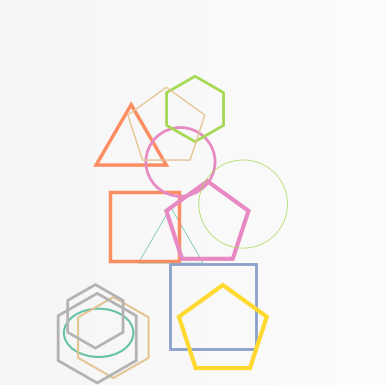[{"shape": "oval", "thickness": 1.5, "radius": 0.45, "center": [0.255, 0.135]}, {"shape": "triangle", "thickness": 0.5, "radius": 0.48, "center": [0.441, 0.365]}, {"shape": "triangle", "thickness": 2.5, "radius": 0.52, "center": [0.339, 0.624]}, {"shape": "square", "thickness": 2.5, "radius": 0.44, "center": [0.372, 0.411]}, {"shape": "square", "thickness": 2, "radius": 0.55, "center": [0.549, 0.203]}, {"shape": "pentagon", "thickness": 3, "radius": 0.56, "center": [0.535, 0.418]}, {"shape": "circle", "thickness": 2, "radius": 0.45, "center": [0.466, 0.58]}, {"shape": "hexagon", "thickness": 2, "radius": 0.42, "center": [0.503, 0.717]}, {"shape": "circle", "thickness": 0.5, "radius": 0.57, "center": [0.628, 0.47]}, {"shape": "pentagon", "thickness": 3, "radius": 0.6, "center": [0.575, 0.14]}, {"shape": "pentagon", "thickness": 1, "radius": 0.52, "center": [0.429, 0.669]}, {"shape": "hexagon", "thickness": 1.5, "radius": 0.53, "center": [0.292, 0.123]}, {"shape": "hexagon", "thickness": 2, "radius": 0.41, "center": [0.246, 0.178]}, {"shape": "hexagon", "thickness": 2, "radius": 0.58, "center": [0.251, 0.122]}]